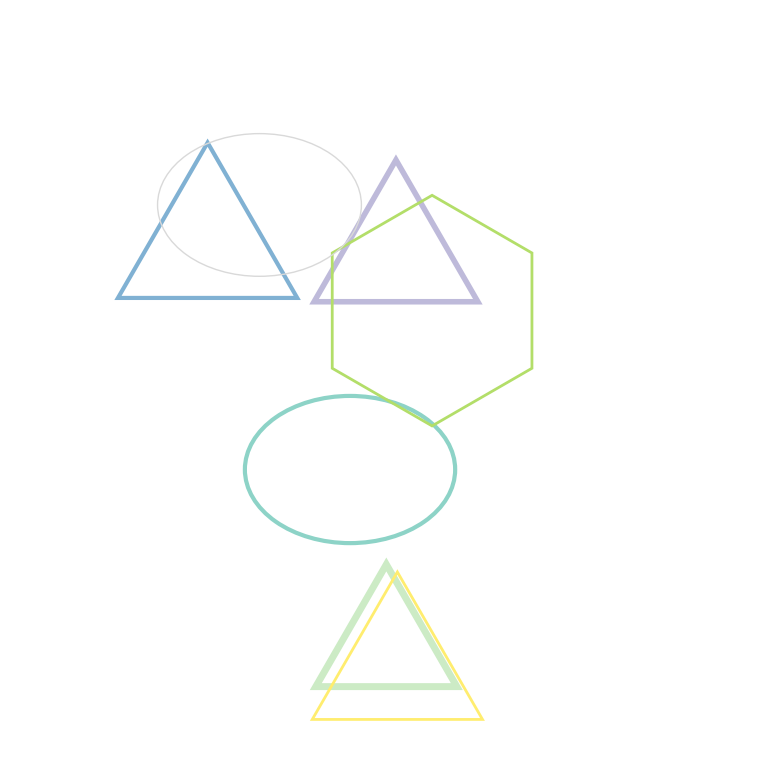[{"shape": "oval", "thickness": 1.5, "radius": 0.68, "center": [0.455, 0.39]}, {"shape": "triangle", "thickness": 2, "radius": 0.61, "center": [0.514, 0.67]}, {"shape": "triangle", "thickness": 1.5, "radius": 0.67, "center": [0.27, 0.68]}, {"shape": "hexagon", "thickness": 1, "radius": 0.75, "center": [0.561, 0.597]}, {"shape": "oval", "thickness": 0.5, "radius": 0.66, "center": [0.337, 0.734]}, {"shape": "triangle", "thickness": 2.5, "radius": 0.53, "center": [0.502, 0.161]}, {"shape": "triangle", "thickness": 1, "radius": 0.64, "center": [0.516, 0.129]}]